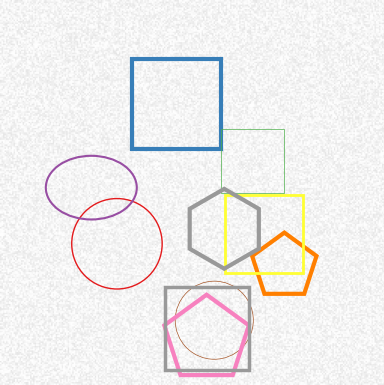[{"shape": "circle", "thickness": 1, "radius": 0.59, "center": [0.304, 0.367]}, {"shape": "square", "thickness": 3, "radius": 0.58, "center": [0.459, 0.73]}, {"shape": "square", "thickness": 0.5, "radius": 0.41, "center": [0.656, 0.582]}, {"shape": "oval", "thickness": 1.5, "radius": 0.59, "center": [0.237, 0.513]}, {"shape": "pentagon", "thickness": 3, "radius": 0.44, "center": [0.739, 0.308]}, {"shape": "square", "thickness": 2, "radius": 0.51, "center": [0.686, 0.392]}, {"shape": "circle", "thickness": 0.5, "radius": 0.51, "center": [0.557, 0.168]}, {"shape": "pentagon", "thickness": 3, "radius": 0.58, "center": [0.537, 0.119]}, {"shape": "hexagon", "thickness": 3, "radius": 0.52, "center": [0.582, 0.406]}, {"shape": "square", "thickness": 2.5, "radius": 0.54, "center": [0.537, 0.147]}]